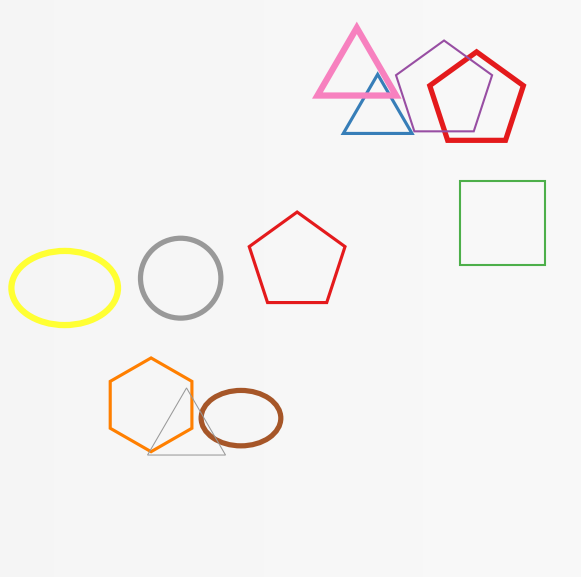[{"shape": "pentagon", "thickness": 2.5, "radius": 0.42, "center": [0.82, 0.825]}, {"shape": "pentagon", "thickness": 1.5, "radius": 0.43, "center": [0.511, 0.545]}, {"shape": "triangle", "thickness": 1.5, "radius": 0.34, "center": [0.65, 0.802]}, {"shape": "square", "thickness": 1, "radius": 0.37, "center": [0.865, 0.613]}, {"shape": "pentagon", "thickness": 1, "radius": 0.43, "center": [0.764, 0.842]}, {"shape": "hexagon", "thickness": 1.5, "radius": 0.41, "center": [0.26, 0.298]}, {"shape": "oval", "thickness": 3, "radius": 0.46, "center": [0.111, 0.5]}, {"shape": "oval", "thickness": 2.5, "radius": 0.34, "center": [0.415, 0.275]}, {"shape": "triangle", "thickness": 3, "radius": 0.39, "center": [0.614, 0.873]}, {"shape": "triangle", "thickness": 0.5, "radius": 0.39, "center": [0.321, 0.25]}, {"shape": "circle", "thickness": 2.5, "radius": 0.35, "center": [0.311, 0.517]}]